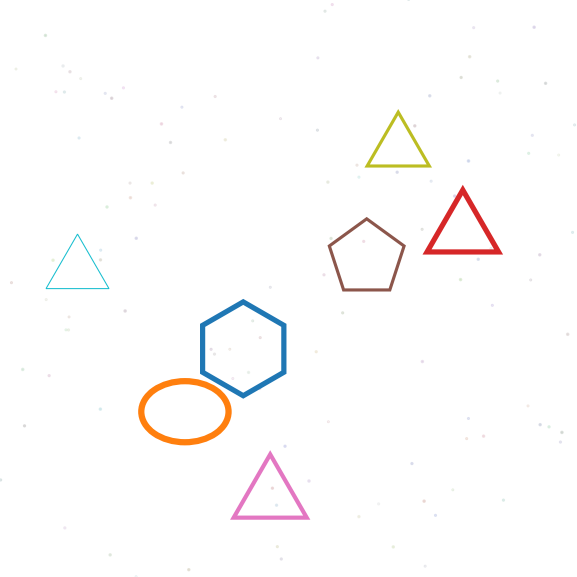[{"shape": "hexagon", "thickness": 2.5, "radius": 0.41, "center": [0.421, 0.395]}, {"shape": "oval", "thickness": 3, "radius": 0.38, "center": [0.32, 0.286]}, {"shape": "triangle", "thickness": 2.5, "radius": 0.36, "center": [0.801, 0.599]}, {"shape": "pentagon", "thickness": 1.5, "radius": 0.34, "center": [0.635, 0.552]}, {"shape": "triangle", "thickness": 2, "radius": 0.37, "center": [0.468, 0.139]}, {"shape": "triangle", "thickness": 1.5, "radius": 0.31, "center": [0.69, 0.743]}, {"shape": "triangle", "thickness": 0.5, "radius": 0.31, "center": [0.134, 0.531]}]